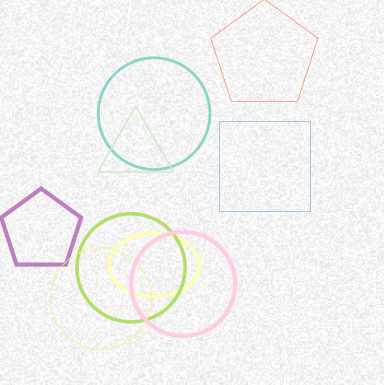[{"shape": "circle", "thickness": 2, "radius": 0.73, "center": [0.4, 0.705]}, {"shape": "oval", "thickness": 2.5, "radius": 0.59, "center": [0.4, 0.311]}, {"shape": "pentagon", "thickness": 0.5, "radius": 0.73, "center": [0.687, 0.855]}, {"shape": "square", "thickness": 0.5, "radius": 0.59, "center": [0.687, 0.568]}, {"shape": "circle", "thickness": 2.5, "radius": 0.7, "center": [0.34, 0.304]}, {"shape": "circle", "thickness": 3, "radius": 0.68, "center": [0.476, 0.263]}, {"shape": "pentagon", "thickness": 3, "radius": 0.55, "center": [0.107, 0.401]}, {"shape": "triangle", "thickness": 1, "radius": 0.57, "center": [0.353, 0.61]}, {"shape": "circle", "thickness": 0.5, "radius": 0.66, "center": [0.262, 0.224]}]